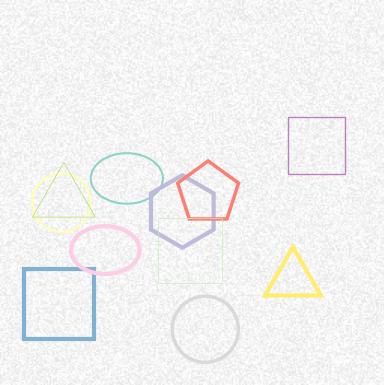[{"shape": "oval", "thickness": 1.5, "radius": 0.47, "center": [0.329, 0.537]}, {"shape": "circle", "thickness": 1.5, "radius": 0.38, "center": [0.16, 0.474]}, {"shape": "hexagon", "thickness": 3, "radius": 0.47, "center": [0.474, 0.451]}, {"shape": "pentagon", "thickness": 2.5, "radius": 0.42, "center": [0.541, 0.499]}, {"shape": "square", "thickness": 3, "radius": 0.45, "center": [0.154, 0.211]}, {"shape": "triangle", "thickness": 0.5, "radius": 0.47, "center": [0.166, 0.483]}, {"shape": "oval", "thickness": 3, "radius": 0.44, "center": [0.273, 0.35]}, {"shape": "circle", "thickness": 2.5, "radius": 0.43, "center": [0.533, 0.145]}, {"shape": "square", "thickness": 1, "radius": 0.37, "center": [0.822, 0.623]}, {"shape": "square", "thickness": 0.5, "radius": 0.42, "center": [0.493, 0.349]}, {"shape": "triangle", "thickness": 3, "radius": 0.42, "center": [0.761, 0.275]}]